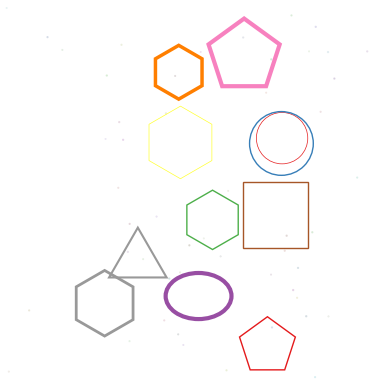[{"shape": "circle", "thickness": 0.5, "radius": 0.33, "center": [0.733, 0.641]}, {"shape": "pentagon", "thickness": 1, "radius": 0.38, "center": [0.695, 0.101]}, {"shape": "circle", "thickness": 1, "radius": 0.41, "center": [0.731, 0.627]}, {"shape": "hexagon", "thickness": 1, "radius": 0.39, "center": [0.552, 0.429]}, {"shape": "oval", "thickness": 3, "radius": 0.43, "center": [0.516, 0.231]}, {"shape": "hexagon", "thickness": 2.5, "radius": 0.35, "center": [0.464, 0.812]}, {"shape": "hexagon", "thickness": 0.5, "radius": 0.47, "center": [0.469, 0.63]}, {"shape": "square", "thickness": 1, "radius": 0.42, "center": [0.716, 0.442]}, {"shape": "pentagon", "thickness": 3, "radius": 0.49, "center": [0.634, 0.855]}, {"shape": "triangle", "thickness": 1.5, "radius": 0.43, "center": [0.358, 0.322]}, {"shape": "hexagon", "thickness": 2, "radius": 0.43, "center": [0.272, 0.212]}]